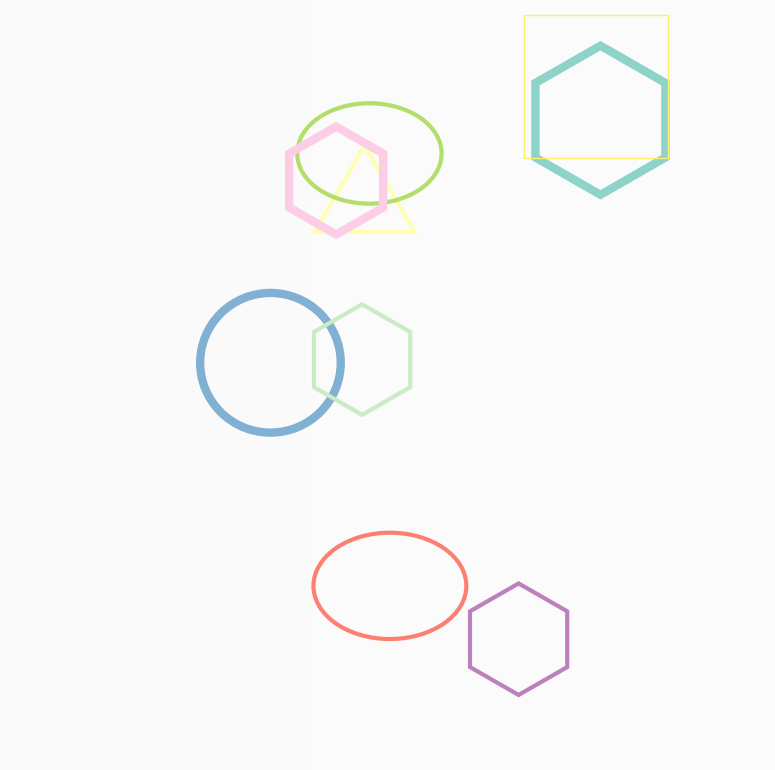[{"shape": "hexagon", "thickness": 3, "radius": 0.48, "center": [0.775, 0.844]}, {"shape": "triangle", "thickness": 1.5, "radius": 0.37, "center": [0.47, 0.736]}, {"shape": "oval", "thickness": 1.5, "radius": 0.49, "center": [0.503, 0.239]}, {"shape": "circle", "thickness": 3, "radius": 0.45, "center": [0.349, 0.529]}, {"shape": "oval", "thickness": 1.5, "radius": 0.47, "center": [0.477, 0.801]}, {"shape": "hexagon", "thickness": 3, "radius": 0.35, "center": [0.434, 0.766]}, {"shape": "hexagon", "thickness": 1.5, "radius": 0.36, "center": [0.669, 0.17]}, {"shape": "hexagon", "thickness": 1.5, "radius": 0.36, "center": [0.467, 0.533]}, {"shape": "square", "thickness": 0.5, "radius": 0.46, "center": [0.769, 0.888]}]